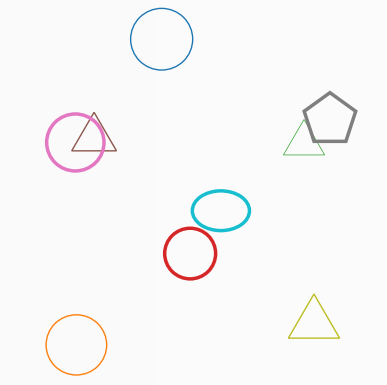[{"shape": "circle", "thickness": 1, "radius": 0.4, "center": [0.417, 0.898]}, {"shape": "circle", "thickness": 1, "radius": 0.39, "center": [0.197, 0.104]}, {"shape": "triangle", "thickness": 0.5, "radius": 0.31, "center": [0.785, 0.628]}, {"shape": "circle", "thickness": 2.5, "radius": 0.33, "center": [0.491, 0.341]}, {"shape": "triangle", "thickness": 1, "radius": 0.33, "center": [0.243, 0.642]}, {"shape": "circle", "thickness": 2.5, "radius": 0.37, "center": [0.194, 0.63]}, {"shape": "pentagon", "thickness": 2.5, "radius": 0.35, "center": [0.851, 0.689]}, {"shape": "triangle", "thickness": 1, "radius": 0.38, "center": [0.81, 0.16]}, {"shape": "oval", "thickness": 2.5, "radius": 0.37, "center": [0.57, 0.453]}]